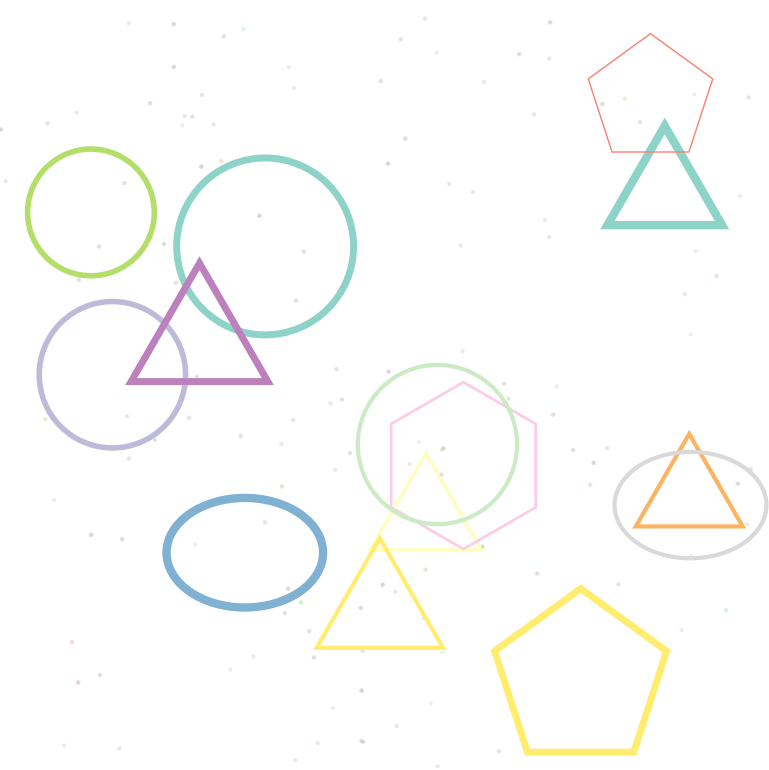[{"shape": "triangle", "thickness": 3, "radius": 0.43, "center": [0.863, 0.751]}, {"shape": "circle", "thickness": 2.5, "radius": 0.57, "center": [0.344, 0.68]}, {"shape": "triangle", "thickness": 1, "radius": 0.42, "center": [0.553, 0.328]}, {"shape": "circle", "thickness": 2, "radius": 0.48, "center": [0.146, 0.513]}, {"shape": "pentagon", "thickness": 0.5, "radius": 0.42, "center": [0.845, 0.871]}, {"shape": "oval", "thickness": 3, "radius": 0.51, "center": [0.318, 0.282]}, {"shape": "triangle", "thickness": 1.5, "radius": 0.4, "center": [0.895, 0.356]}, {"shape": "circle", "thickness": 2, "radius": 0.41, "center": [0.118, 0.724]}, {"shape": "hexagon", "thickness": 1, "radius": 0.54, "center": [0.602, 0.395]}, {"shape": "oval", "thickness": 1.5, "radius": 0.49, "center": [0.897, 0.344]}, {"shape": "triangle", "thickness": 2.5, "radius": 0.51, "center": [0.259, 0.556]}, {"shape": "circle", "thickness": 1.5, "radius": 0.52, "center": [0.568, 0.423]}, {"shape": "triangle", "thickness": 1.5, "radius": 0.47, "center": [0.493, 0.206]}, {"shape": "pentagon", "thickness": 2.5, "radius": 0.59, "center": [0.754, 0.118]}]